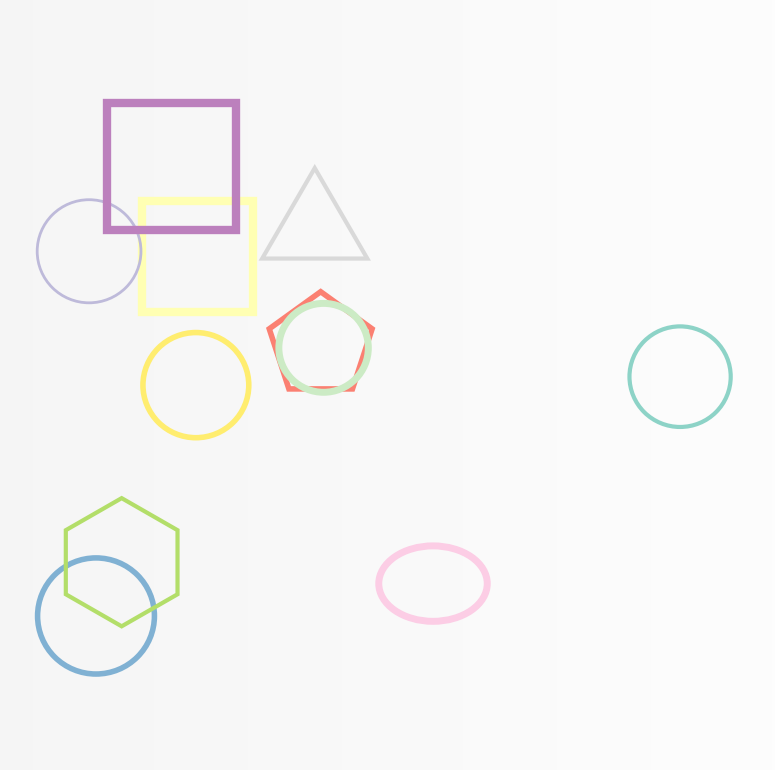[{"shape": "circle", "thickness": 1.5, "radius": 0.33, "center": [0.878, 0.511]}, {"shape": "square", "thickness": 3, "radius": 0.36, "center": [0.255, 0.667]}, {"shape": "circle", "thickness": 1, "radius": 0.33, "center": [0.115, 0.674]}, {"shape": "pentagon", "thickness": 2, "radius": 0.35, "center": [0.414, 0.551]}, {"shape": "circle", "thickness": 2, "radius": 0.38, "center": [0.124, 0.2]}, {"shape": "hexagon", "thickness": 1.5, "radius": 0.42, "center": [0.157, 0.27]}, {"shape": "oval", "thickness": 2.5, "radius": 0.35, "center": [0.559, 0.242]}, {"shape": "triangle", "thickness": 1.5, "radius": 0.39, "center": [0.406, 0.703]}, {"shape": "square", "thickness": 3, "radius": 0.41, "center": [0.221, 0.784]}, {"shape": "circle", "thickness": 2.5, "radius": 0.29, "center": [0.418, 0.548]}, {"shape": "circle", "thickness": 2, "radius": 0.34, "center": [0.253, 0.5]}]